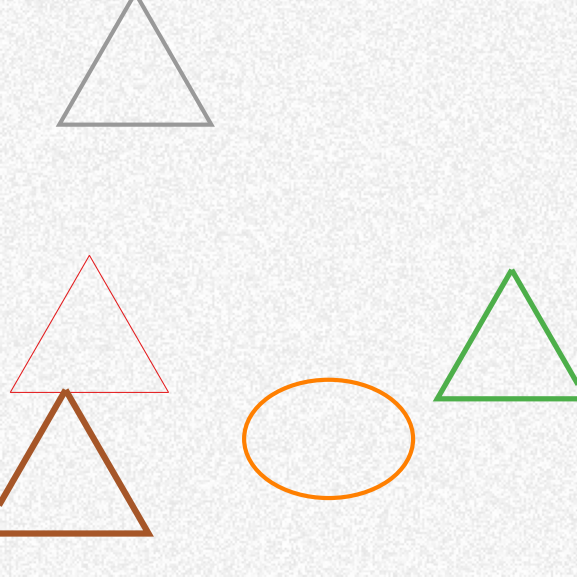[{"shape": "triangle", "thickness": 0.5, "radius": 0.79, "center": [0.155, 0.399]}, {"shape": "triangle", "thickness": 2.5, "radius": 0.74, "center": [0.886, 0.383]}, {"shape": "oval", "thickness": 2, "radius": 0.73, "center": [0.569, 0.239]}, {"shape": "triangle", "thickness": 3, "radius": 0.83, "center": [0.114, 0.158]}, {"shape": "triangle", "thickness": 2, "radius": 0.76, "center": [0.234, 0.859]}]